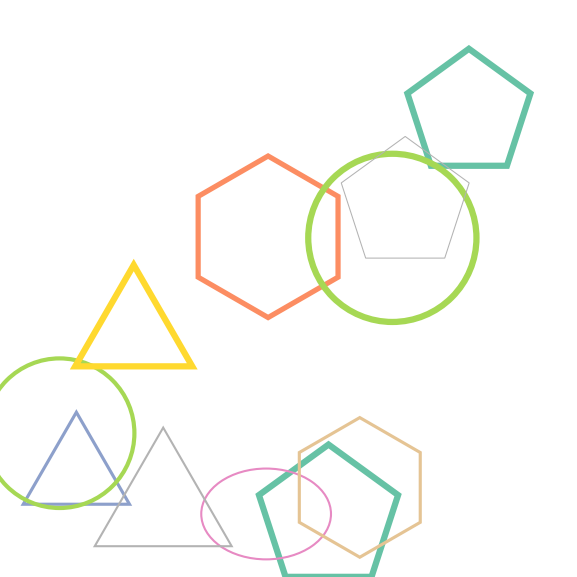[{"shape": "pentagon", "thickness": 3, "radius": 0.56, "center": [0.812, 0.803]}, {"shape": "pentagon", "thickness": 3, "radius": 0.63, "center": [0.569, 0.103]}, {"shape": "hexagon", "thickness": 2.5, "radius": 0.7, "center": [0.464, 0.589]}, {"shape": "triangle", "thickness": 1.5, "radius": 0.53, "center": [0.132, 0.179]}, {"shape": "oval", "thickness": 1, "radius": 0.56, "center": [0.461, 0.109]}, {"shape": "circle", "thickness": 3, "radius": 0.73, "center": [0.679, 0.587]}, {"shape": "circle", "thickness": 2, "radius": 0.65, "center": [0.103, 0.249]}, {"shape": "triangle", "thickness": 3, "radius": 0.58, "center": [0.232, 0.423]}, {"shape": "hexagon", "thickness": 1.5, "radius": 0.6, "center": [0.623, 0.155]}, {"shape": "triangle", "thickness": 1, "radius": 0.68, "center": [0.283, 0.122]}, {"shape": "pentagon", "thickness": 0.5, "radius": 0.58, "center": [0.702, 0.646]}]